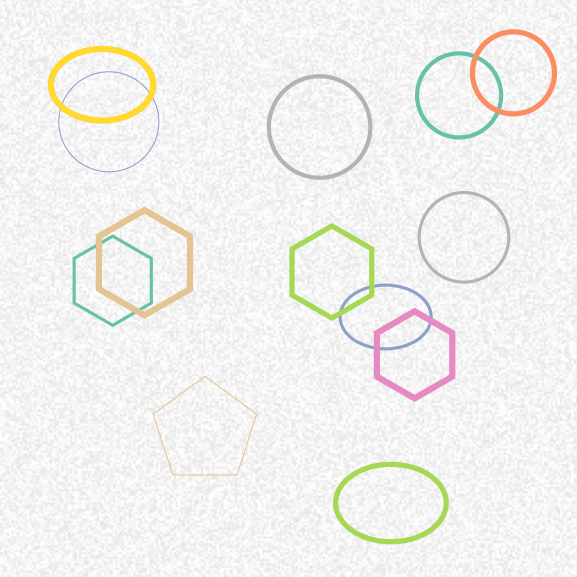[{"shape": "hexagon", "thickness": 1.5, "radius": 0.39, "center": [0.195, 0.513]}, {"shape": "circle", "thickness": 2, "radius": 0.36, "center": [0.795, 0.834]}, {"shape": "circle", "thickness": 2.5, "radius": 0.36, "center": [0.889, 0.873]}, {"shape": "oval", "thickness": 1.5, "radius": 0.39, "center": [0.668, 0.45]}, {"shape": "circle", "thickness": 0.5, "radius": 0.43, "center": [0.188, 0.788]}, {"shape": "hexagon", "thickness": 3, "radius": 0.38, "center": [0.718, 0.385]}, {"shape": "hexagon", "thickness": 2.5, "radius": 0.4, "center": [0.575, 0.528]}, {"shape": "oval", "thickness": 2.5, "radius": 0.48, "center": [0.677, 0.128]}, {"shape": "oval", "thickness": 3, "radius": 0.44, "center": [0.177, 0.852]}, {"shape": "pentagon", "thickness": 0.5, "radius": 0.47, "center": [0.355, 0.253]}, {"shape": "hexagon", "thickness": 3, "radius": 0.46, "center": [0.25, 0.544]}, {"shape": "circle", "thickness": 2, "radius": 0.44, "center": [0.553, 0.779]}, {"shape": "circle", "thickness": 1.5, "radius": 0.39, "center": [0.803, 0.588]}]